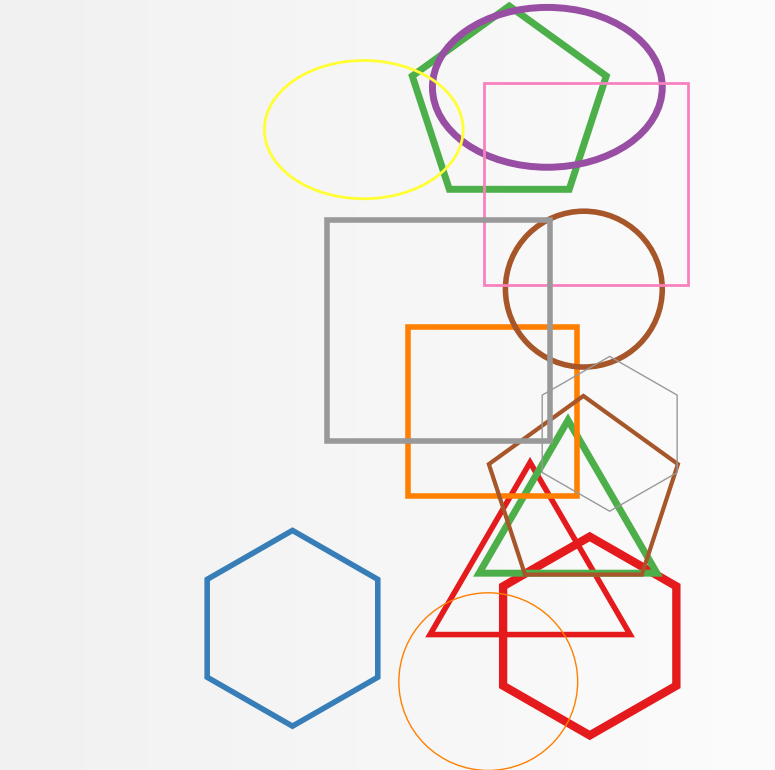[{"shape": "hexagon", "thickness": 3, "radius": 0.65, "center": [0.761, 0.174]}, {"shape": "triangle", "thickness": 2, "radius": 0.75, "center": [0.684, 0.25]}, {"shape": "hexagon", "thickness": 2, "radius": 0.64, "center": [0.377, 0.184]}, {"shape": "triangle", "thickness": 2.5, "radius": 0.66, "center": [0.733, 0.322]}, {"shape": "pentagon", "thickness": 2.5, "radius": 0.66, "center": [0.657, 0.861]}, {"shape": "oval", "thickness": 2.5, "radius": 0.74, "center": [0.706, 0.887]}, {"shape": "circle", "thickness": 0.5, "radius": 0.58, "center": [0.63, 0.115]}, {"shape": "square", "thickness": 2, "radius": 0.55, "center": [0.635, 0.466]}, {"shape": "oval", "thickness": 1, "radius": 0.64, "center": [0.469, 0.832]}, {"shape": "circle", "thickness": 2, "radius": 0.51, "center": [0.753, 0.625]}, {"shape": "pentagon", "thickness": 1.5, "radius": 0.64, "center": [0.753, 0.358]}, {"shape": "square", "thickness": 1, "radius": 0.66, "center": [0.756, 0.761]}, {"shape": "hexagon", "thickness": 0.5, "radius": 0.5, "center": [0.787, 0.437]}, {"shape": "square", "thickness": 2, "radius": 0.72, "center": [0.566, 0.571]}]